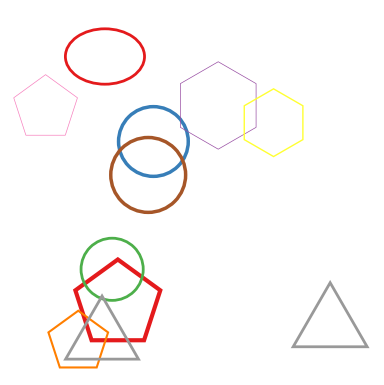[{"shape": "oval", "thickness": 2, "radius": 0.51, "center": [0.273, 0.853]}, {"shape": "pentagon", "thickness": 3, "radius": 0.58, "center": [0.306, 0.21]}, {"shape": "circle", "thickness": 2.5, "radius": 0.45, "center": [0.398, 0.632]}, {"shape": "circle", "thickness": 2, "radius": 0.4, "center": [0.291, 0.301]}, {"shape": "hexagon", "thickness": 0.5, "radius": 0.57, "center": [0.567, 0.726]}, {"shape": "pentagon", "thickness": 1.5, "radius": 0.41, "center": [0.203, 0.111]}, {"shape": "hexagon", "thickness": 1, "radius": 0.44, "center": [0.711, 0.681]}, {"shape": "circle", "thickness": 2.5, "radius": 0.49, "center": [0.385, 0.546]}, {"shape": "pentagon", "thickness": 0.5, "radius": 0.43, "center": [0.118, 0.719]}, {"shape": "triangle", "thickness": 2, "radius": 0.55, "center": [0.858, 0.155]}, {"shape": "triangle", "thickness": 2, "radius": 0.55, "center": [0.265, 0.122]}]